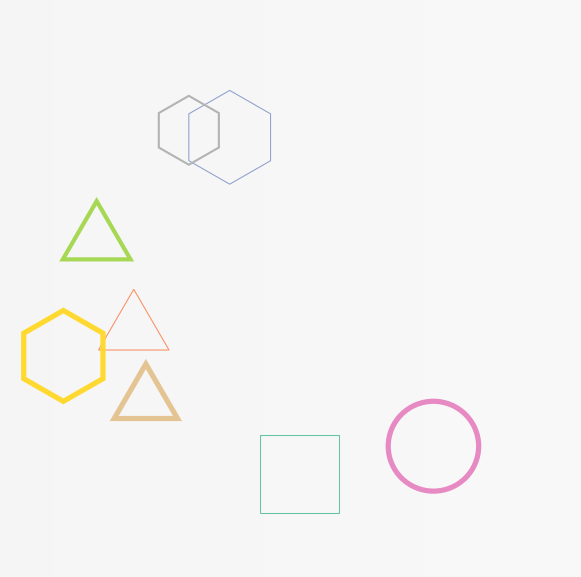[{"shape": "square", "thickness": 0.5, "radius": 0.34, "center": [0.516, 0.179]}, {"shape": "triangle", "thickness": 0.5, "radius": 0.35, "center": [0.23, 0.428]}, {"shape": "hexagon", "thickness": 0.5, "radius": 0.41, "center": [0.395, 0.761]}, {"shape": "circle", "thickness": 2.5, "radius": 0.39, "center": [0.746, 0.226]}, {"shape": "triangle", "thickness": 2, "radius": 0.34, "center": [0.166, 0.584]}, {"shape": "hexagon", "thickness": 2.5, "radius": 0.39, "center": [0.109, 0.383]}, {"shape": "triangle", "thickness": 2.5, "radius": 0.31, "center": [0.251, 0.306]}, {"shape": "hexagon", "thickness": 1, "radius": 0.3, "center": [0.325, 0.774]}]